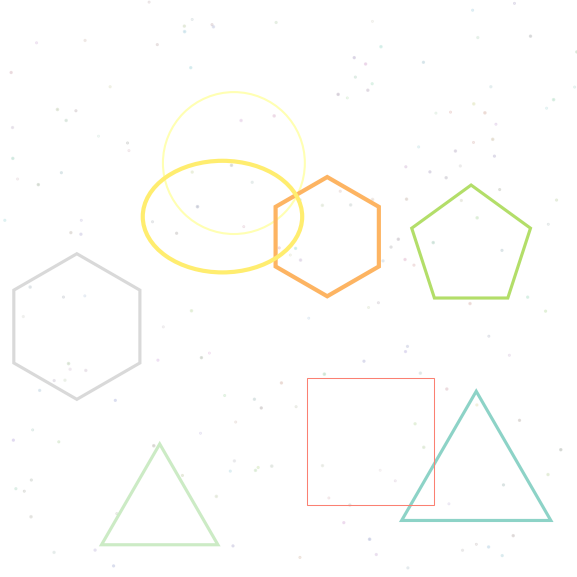[{"shape": "triangle", "thickness": 1.5, "radius": 0.75, "center": [0.825, 0.172]}, {"shape": "circle", "thickness": 1, "radius": 0.61, "center": [0.405, 0.717]}, {"shape": "square", "thickness": 0.5, "radius": 0.55, "center": [0.641, 0.234]}, {"shape": "hexagon", "thickness": 2, "radius": 0.52, "center": [0.567, 0.589]}, {"shape": "pentagon", "thickness": 1.5, "radius": 0.54, "center": [0.816, 0.571]}, {"shape": "hexagon", "thickness": 1.5, "radius": 0.63, "center": [0.133, 0.434]}, {"shape": "triangle", "thickness": 1.5, "radius": 0.58, "center": [0.277, 0.114]}, {"shape": "oval", "thickness": 2, "radius": 0.69, "center": [0.385, 0.624]}]